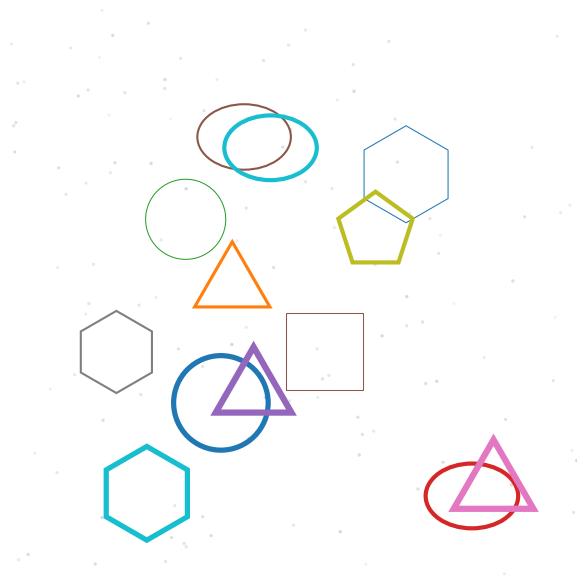[{"shape": "circle", "thickness": 2.5, "radius": 0.41, "center": [0.383, 0.301]}, {"shape": "hexagon", "thickness": 0.5, "radius": 0.42, "center": [0.703, 0.697]}, {"shape": "triangle", "thickness": 1.5, "radius": 0.38, "center": [0.402, 0.505]}, {"shape": "circle", "thickness": 0.5, "radius": 0.35, "center": [0.322, 0.619]}, {"shape": "oval", "thickness": 2, "radius": 0.4, "center": [0.817, 0.14]}, {"shape": "triangle", "thickness": 3, "radius": 0.38, "center": [0.439, 0.323]}, {"shape": "square", "thickness": 0.5, "radius": 0.34, "center": [0.562, 0.39]}, {"shape": "oval", "thickness": 1, "radius": 0.4, "center": [0.423, 0.762]}, {"shape": "triangle", "thickness": 3, "radius": 0.4, "center": [0.855, 0.158]}, {"shape": "hexagon", "thickness": 1, "radius": 0.36, "center": [0.202, 0.39]}, {"shape": "pentagon", "thickness": 2, "radius": 0.34, "center": [0.65, 0.6]}, {"shape": "oval", "thickness": 2, "radius": 0.4, "center": [0.469, 0.743]}, {"shape": "hexagon", "thickness": 2.5, "radius": 0.41, "center": [0.254, 0.145]}]